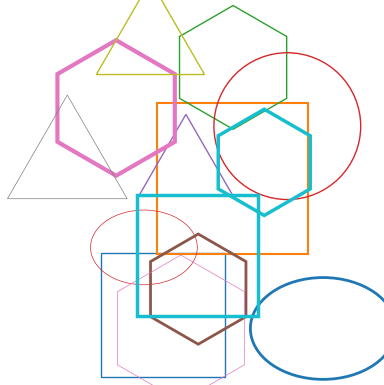[{"shape": "square", "thickness": 1, "radius": 0.81, "center": [0.424, 0.182]}, {"shape": "oval", "thickness": 2, "radius": 0.94, "center": [0.839, 0.147]}, {"shape": "square", "thickness": 1.5, "radius": 0.98, "center": [0.604, 0.537]}, {"shape": "hexagon", "thickness": 1, "radius": 0.8, "center": [0.605, 0.825]}, {"shape": "circle", "thickness": 1, "radius": 0.95, "center": [0.746, 0.672]}, {"shape": "oval", "thickness": 0.5, "radius": 0.69, "center": [0.374, 0.357]}, {"shape": "triangle", "thickness": 1, "radius": 0.7, "center": [0.483, 0.564]}, {"shape": "hexagon", "thickness": 2, "radius": 0.72, "center": [0.515, 0.249]}, {"shape": "hexagon", "thickness": 3, "radius": 0.88, "center": [0.302, 0.72]}, {"shape": "hexagon", "thickness": 0.5, "radius": 0.95, "center": [0.47, 0.147]}, {"shape": "triangle", "thickness": 0.5, "radius": 0.9, "center": [0.175, 0.574]}, {"shape": "triangle", "thickness": 1, "radius": 0.81, "center": [0.391, 0.888]}, {"shape": "hexagon", "thickness": 2.5, "radius": 0.69, "center": [0.686, 0.578]}, {"shape": "square", "thickness": 2.5, "radius": 0.79, "center": [0.512, 0.336]}]